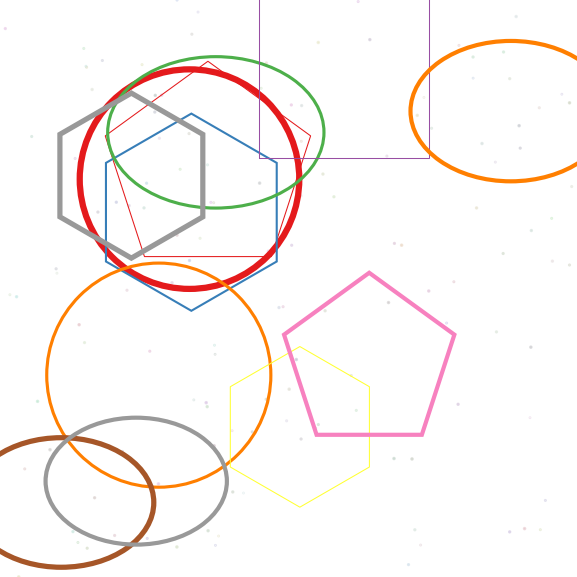[{"shape": "circle", "thickness": 3, "radius": 0.95, "center": [0.328, 0.689]}, {"shape": "pentagon", "thickness": 0.5, "radius": 0.93, "center": [0.36, 0.706]}, {"shape": "hexagon", "thickness": 1, "radius": 0.85, "center": [0.331, 0.632]}, {"shape": "oval", "thickness": 1.5, "radius": 0.94, "center": [0.374, 0.77]}, {"shape": "square", "thickness": 0.5, "radius": 0.73, "center": [0.596, 0.872]}, {"shape": "circle", "thickness": 1.5, "radius": 0.97, "center": [0.275, 0.35]}, {"shape": "oval", "thickness": 2, "radius": 0.87, "center": [0.884, 0.807]}, {"shape": "hexagon", "thickness": 0.5, "radius": 0.7, "center": [0.519, 0.26]}, {"shape": "oval", "thickness": 2.5, "radius": 0.8, "center": [0.106, 0.129]}, {"shape": "pentagon", "thickness": 2, "radius": 0.78, "center": [0.639, 0.372]}, {"shape": "hexagon", "thickness": 2.5, "radius": 0.71, "center": [0.227, 0.695]}, {"shape": "oval", "thickness": 2, "radius": 0.78, "center": [0.236, 0.166]}]